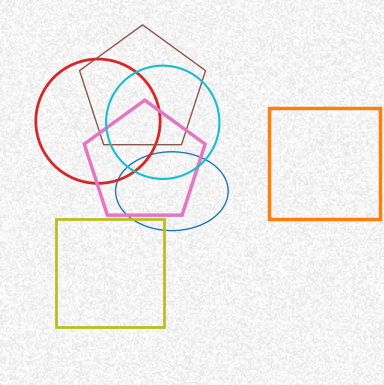[{"shape": "oval", "thickness": 1, "radius": 0.73, "center": [0.446, 0.503]}, {"shape": "square", "thickness": 2.5, "radius": 0.72, "center": [0.844, 0.575]}, {"shape": "circle", "thickness": 2, "radius": 0.81, "center": [0.254, 0.685]}, {"shape": "pentagon", "thickness": 1, "radius": 0.86, "center": [0.37, 0.763]}, {"shape": "pentagon", "thickness": 2.5, "radius": 0.83, "center": [0.376, 0.575]}, {"shape": "square", "thickness": 2, "radius": 0.7, "center": [0.285, 0.292]}, {"shape": "circle", "thickness": 1.5, "radius": 0.74, "center": [0.423, 0.682]}]